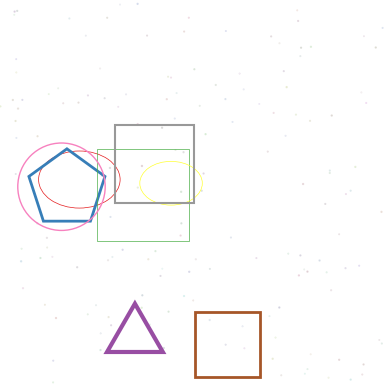[{"shape": "oval", "thickness": 0.5, "radius": 0.53, "center": [0.206, 0.534]}, {"shape": "pentagon", "thickness": 2, "radius": 0.52, "center": [0.174, 0.51]}, {"shape": "square", "thickness": 0.5, "radius": 0.6, "center": [0.372, 0.494]}, {"shape": "triangle", "thickness": 3, "radius": 0.42, "center": [0.35, 0.128]}, {"shape": "oval", "thickness": 0.5, "radius": 0.41, "center": [0.444, 0.524]}, {"shape": "square", "thickness": 2, "radius": 0.42, "center": [0.591, 0.105]}, {"shape": "circle", "thickness": 1, "radius": 0.57, "center": [0.16, 0.515]}, {"shape": "square", "thickness": 1.5, "radius": 0.51, "center": [0.401, 0.574]}]